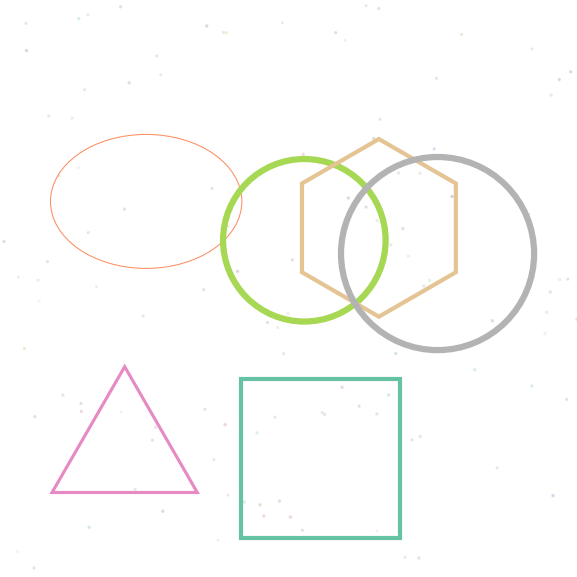[{"shape": "square", "thickness": 2, "radius": 0.69, "center": [0.555, 0.205]}, {"shape": "oval", "thickness": 0.5, "radius": 0.83, "center": [0.253, 0.65]}, {"shape": "triangle", "thickness": 1.5, "radius": 0.73, "center": [0.216, 0.219]}, {"shape": "circle", "thickness": 3, "radius": 0.7, "center": [0.527, 0.583]}, {"shape": "hexagon", "thickness": 2, "radius": 0.77, "center": [0.656, 0.605]}, {"shape": "circle", "thickness": 3, "radius": 0.84, "center": [0.758, 0.56]}]